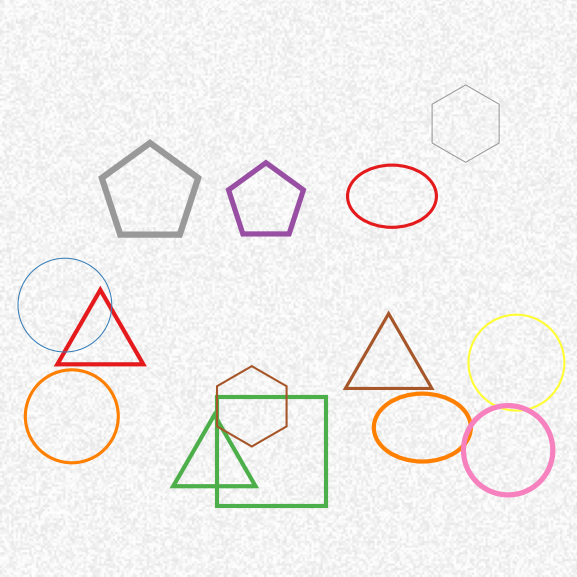[{"shape": "oval", "thickness": 1.5, "radius": 0.38, "center": [0.679, 0.659]}, {"shape": "triangle", "thickness": 2, "radius": 0.43, "center": [0.174, 0.411]}, {"shape": "circle", "thickness": 0.5, "radius": 0.41, "center": [0.112, 0.471]}, {"shape": "square", "thickness": 2, "radius": 0.47, "center": [0.47, 0.218]}, {"shape": "triangle", "thickness": 2, "radius": 0.41, "center": [0.371, 0.198]}, {"shape": "pentagon", "thickness": 2.5, "radius": 0.34, "center": [0.461, 0.649]}, {"shape": "oval", "thickness": 2, "radius": 0.42, "center": [0.731, 0.259]}, {"shape": "circle", "thickness": 1.5, "radius": 0.4, "center": [0.124, 0.278]}, {"shape": "circle", "thickness": 1, "radius": 0.42, "center": [0.894, 0.371]}, {"shape": "hexagon", "thickness": 1, "radius": 0.35, "center": [0.436, 0.296]}, {"shape": "triangle", "thickness": 1.5, "radius": 0.43, "center": [0.673, 0.37]}, {"shape": "circle", "thickness": 2.5, "radius": 0.39, "center": [0.88, 0.219]}, {"shape": "hexagon", "thickness": 0.5, "radius": 0.34, "center": [0.806, 0.785]}, {"shape": "pentagon", "thickness": 3, "radius": 0.44, "center": [0.26, 0.664]}]